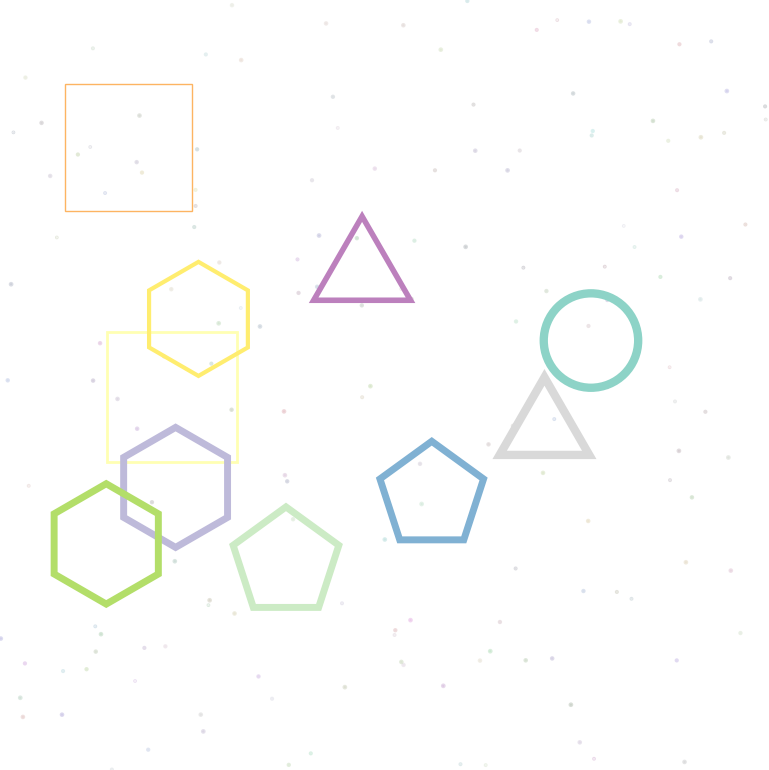[{"shape": "circle", "thickness": 3, "radius": 0.31, "center": [0.767, 0.558]}, {"shape": "square", "thickness": 1, "radius": 0.42, "center": [0.223, 0.484]}, {"shape": "hexagon", "thickness": 2.5, "radius": 0.39, "center": [0.228, 0.367]}, {"shape": "pentagon", "thickness": 2.5, "radius": 0.35, "center": [0.561, 0.356]}, {"shape": "square", "thickness": 0.5, "radius": 0.41, "center": [0.167, 0.809]}, {"shape": "hexagon", "thickness": 2.5, "radius": 0.39, "center": [0.138, 0.294]}, {"shape": "triangle", "thickness": 3, "radius": 0.34, "center": [0.707, 0.443]}, {"shape": "triangle", "thickness": 2, "radius": 0.36, "center": [0.47, 0.646]}, {"shape": "pentagon", "thickness": 2.5, "radius": 0.36, "center": [0.371, 0.27]}, {"shape": "hexagon", "thickness": 1.5, "radius": 0.37, "center": [0.258, 0.586]}]